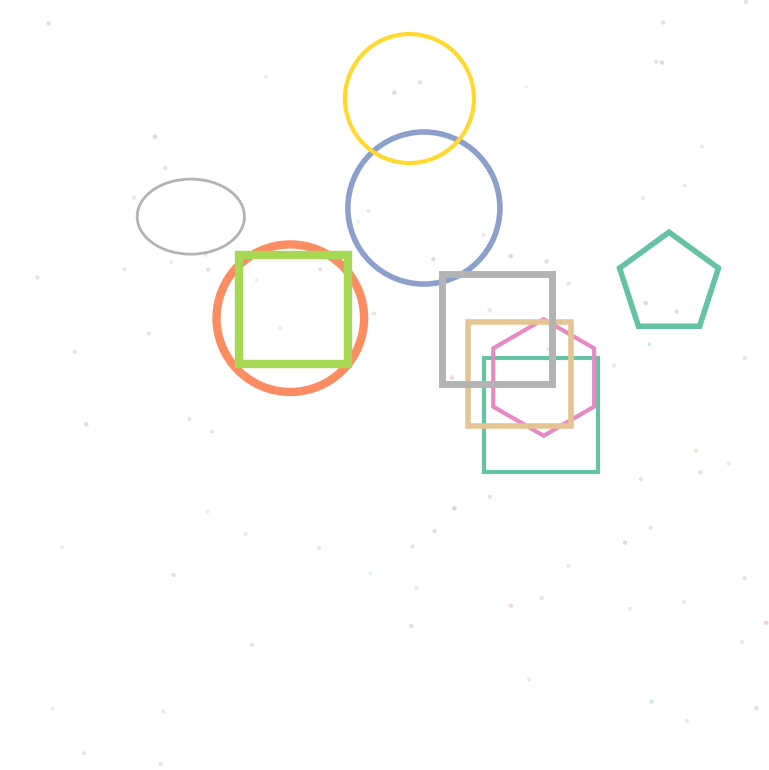[{"shape": "square", "thickness": 1.5, "radius": 0.37, "center": [0.703, 0.462]}, {"shape": "pentagon", "thickness": 2, "radius": 0.34, "center": [0.869, 0.631]}, {"shape": "circle", "thickness": 3, "radius": 0.48, "center": [0.377, 0.587]}, {"shape": "circle", "thickness": 2, "radius": 0.49, "center": [0.551, 0.73]}, {"shape": "hexagon", "thickness": 1.5, "radius": 0.38, "center": [0.706, 0.51]}, {"shape": "square", "thickness": 3, "radius": 0.36, "center": [0.381, 0.598]}, {"shape": "circle", "thickness": 1.5, "radius": 0.42, "center": [0.532, 0.872]}, {"shape": "square", "thickness": 2, "radius": 0.34, "center": [0.675, 0.514]}, {"shape": "square", "thickness": 2.5, "radius": 0.36, "center": [0.645, 0.573]}, {"shape": "oval", "thickness": 1, "radius": 0.35, "center": [0.248, 0.719]}]